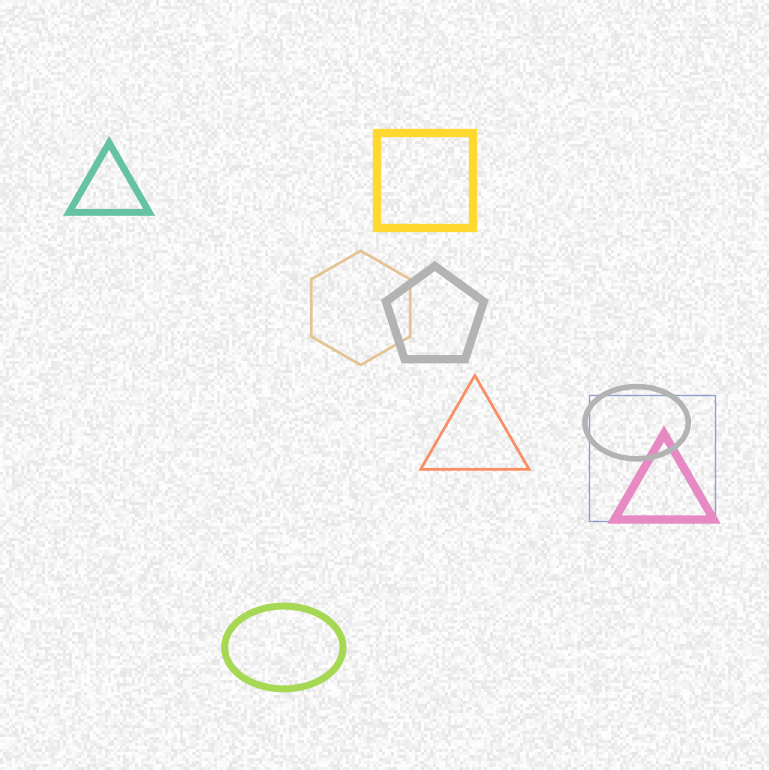[{"shape": "triangle", "thickness": 2.5, "radius": 0.3, "center": [0.142, 0.754]}, {"shape": "triangle", "thickness": 1, "radius": 0.41, "center": [0.617, 0.431]}, {"shape": "square", "thickness": 0.5, "radius": 0.41, "center": [0.847, 0.405]}, {"shape": "triangle", "thickness": 3, "radius": 0.37, "center": [0.862, 0.362]}, {"shape": "oval", "thickness": 2.5, "radius": 0.38, "center": [0.369, 0.159]}, {"shape": "square", "thickness": 3, "radius": 0.31, "center": [0.553, 0.766]}, {"shape": "hexagon", "thickness": 1, "radius": 0.37, "center": [0.468, 0.6]}, {"shape": "oval", "thickness": 2, "radius": 0.34, "center": [0.827, 0.451]}, {"shape": "pentagon", "thickness": 3, "radius": 0.33, "center": [0.565, 0.588]}]